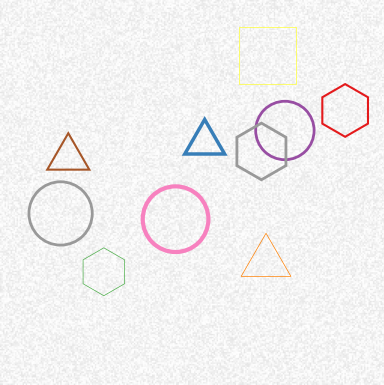[{"shape": "hexagon", "thickness": 1.5, "radius": 0.34, "center": [0.896, 0.713]}, {"shape": "triangle", "thickness": 2.5, "radius": 0.3, "center": [0.532, 0.63]}, {"shape": "hexagon", "thickness": 0.5, "radius": 0.31, "center": [0.27, 0.294]}, {"shape": "circle", "thickness": 2, "radius": 0.38, "center": [0.74, 0.661]}, {"shape": "triangle", "thickness": 0.5, "radius": 0.37, "center": [0.691, 0.319]}, {"shape": "square", "thickness": 0.5, "radius": 0.37, "center": [0.695, 0.855]}, {"shape": "triangle", "thickness": 1.5, "radius": 0.32, "center": [0.177, 0.591]}, {"shape": "circle", "thickness": 3, "radius": 0.43, "center": [0.456, 0.431]}, {"shape": "circle", "thickness": 2, "radius": 0.41, "center": [0.157, 0.446]}, {"shape": "hexagon", "thickness": 2, "radius": 0.37, "center": [0.679, 0.607]}]